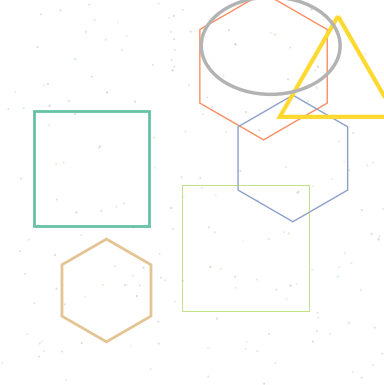[{"shape": "square", "thickness": 2, "radius": 0.75, "center": [0.238, 0.562]}, {"shape": "hexagon", "thickness": 1, "radius": 0.96, "center": [0.685, 0.828]}, {"shape": "hexagon", "thickness": 1, "radius": 0.82, "center": [0.761, 0.589]}, {"shape": "square", "thickness": 0.5, "radius": 0.82, "center": [0.638, 0.355]}, {"shape": "triangle", "thickness": 3, "radius": 0.87, "center": [0.878, 0.784]}, {"shape": "hexagon", "thickness": 2, "radius": 0.67, "center": [0.277, 0.246]}, {"shape": "oval", "thickness": 2.5, "radius": 0.9, "center": [0.703, 0.881]}]